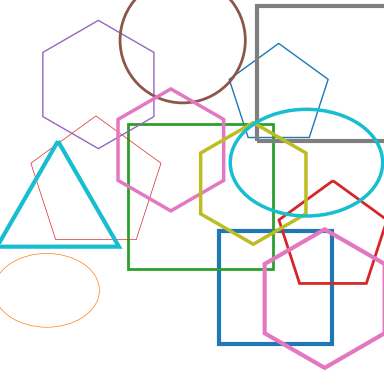[{"shape": "square", "thickness": 3, "radius": 0.74, "center": [0.715, 0.253]}, {"shape": "pentagon", "thickness": 1, "radius": 0.68, "center": [0.724, 0.752]}, {"shape": "oval", "thickness": 0.5, "radius": 0.68, "center": [0.121, 0.246]}, {"shape": "square", "thickness": 2, "radius": 0.94, "center": [0.521, 0.489]}, {"shape": "pentagon", "thickness": 0.5, "radius": 0.89, "center": [0.249, 0.521]}, {"shape": "pentagon", "thickness": 2, "radius": 0.74, "center": [0.865, 0.383]}, {"shape": "hexagon", "thickness": 1, "radius": 0.83, "center": [0.256, 0.781]}, {"shape": "circle", "thickness": 2, "radius": 0.81, "center": [0.475, 0.895]}, {"shape": "hexagon", "thickness": 3, "radius": 0.9, "center": [0.843, 0.224]}, {"shape": "hexagon", "thickness": 2.5, "radius": 0.79, "center": [0.444, 0.611]}, {"shape": "square", "thickness": 3, "radius": 0.87, "center": [0.843, 0.81]}, {"shape": "hexagon", "thickness": 2.5, "radius": 0.79, "center": [0.658, 0.524]}, {"shape": "oval", "thickness": 2.5, "radius": 0.99, "center": [0.796, 0.578]}, {"shape": "triangle", "thickness": 3, "radius": 0.91, "center": [0.151, 0.451]}]